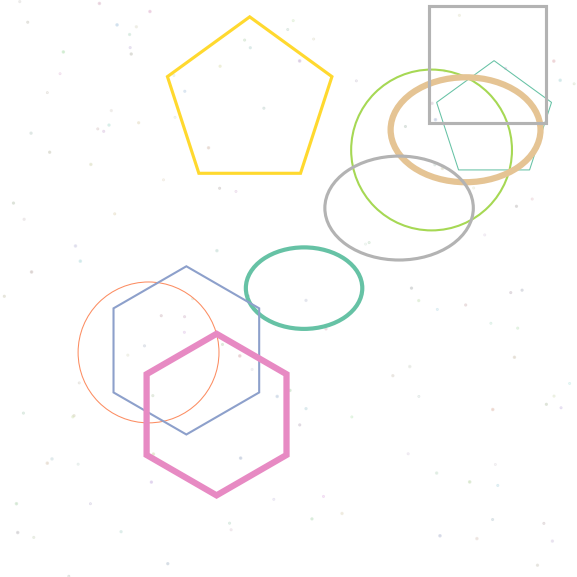[{"shape": "oval", "thickness": 2, "radius": 0.5, "center": [0.527, 0.5]}, {"shape": "pentagon", "thickness": 0.5, "radius": 0.52, "center": [0.856, 0.79]}, {"shape": "circle", "thickness": 0.5, "radius": 0.61, "center": [0.257, 0.389]}, {"shape": "hexagon", "thickness": 1, "radius": 0.73, "center": [0.323, 0.392]}, {"shape": "hexagon", "thickness": 3, "radius": 0.7, "center": [0.375, 0.281]}, {"shape": "circle", "thickness": 1, "radius": 0.7, "center": [0.747, 0.739]}, {"shape": "pentagon", "thickness": 1.5, "radius": 0.75, "center": [0.432, 0.82]}, {"shape": "oval", "thickness": 3, "radius": 0.65, "center": [0.806, 0.774]}, {"shape": "oval", "thickness": 1.5, "radius": 0.64, "center": [0.691, 0.639]}, {"shape": "square", "thickness": 1.5, "radius": 0.5, "center": [0.844, 0.888]}]